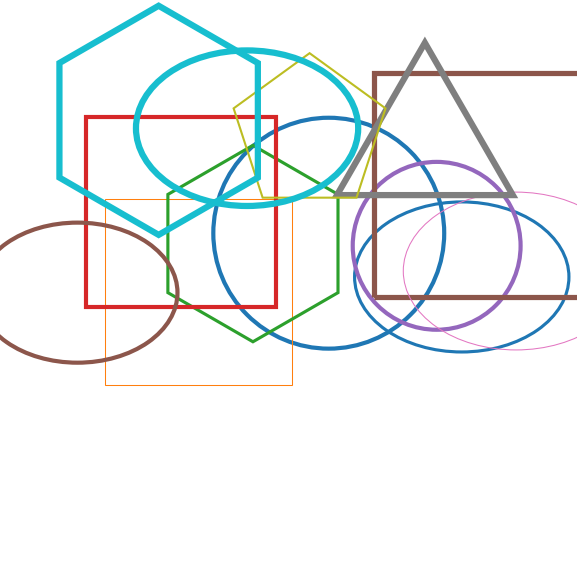[{"shape": "circle", "thickness": 2, "radius": 1.0, "center": [0.569, 0.595]}, {"shape": "oval", "thickness": 1.5, "radius": 0.93, "center": [0.8, 0.52]}, {"shape": "square", "thickness": 0.5, "radius": 0.81, "center": [0.343, 0.493]}, {"shape": "hexagon", "thickness": 1.5, "radius": 0.85, "center": [0.438, 0.577]}, {"shape": "square", "thickness": 2, "radius": 0.82, "center": [0.313, 0.632]}, {"shape": "circle", "thickness": 2, "radius": 0.73, "center": [0.756, 0.573]}, {"shape": "oval", "thickness": 2, "radius": 0.87, "center": [0.134, 0.492]}, {"shape": "square", "thickness": 2.5, "radius": 0.97, "center": [0.841, 0.679]}, {"shape": "oval", "thickness": 0.5, "radius": 0.98, "center": [0.894, 0.53]}, {"shape": "triangle", "thickness": 3, "radius": 0.88, "center": [0.736, 0.749]}, {"shape": "pentagon", "thickness": 1, "radius": 0.69, "center": [0.536, 0.769]}, {"shape": "hexagon", "thickness": 3, "radius": 0.99, "center": [0.275, 0.791]}, {"shape": "oval", "thickness": 3, "radius": 0.96, "center": [0.428, 0.777]}]